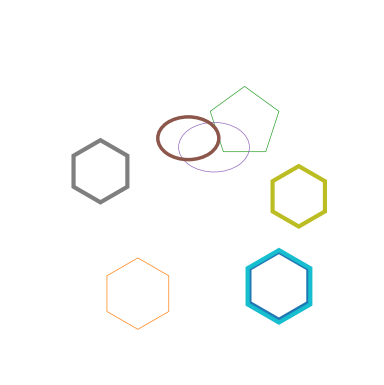[{"shape": "hexagon", "thickness": 2.5, "radius": 0.44, "center": [0.724, 0.258]}, {"shape": "hexagon", "thickness": 0.5, "radius": 0.46, "center": [0.358, 0.237]}, {"shape": "pentagon", "thickness": 0.5, "radius": 0.47, "center": [0.635, 0.682]}, {"shape": "oval", "thickness": 0.5, "radius": 0.46, "center": [0.556, 0.618]}, {"shape": "oval", "thickness": 2.5, "radius": 0.4, "center": [0.489, 0.641]}, {"shape": "hexagon", "thickness": 3, "radius": 0.4, "center": [0.261, 0.555]}, {"shape": "hexagon", "thickness": 3, "radius": 0.39, "center": [0.776, 0.49]}, {"shape": "hexagon", "thickness": 3, "radius": 0.47, "center": [0.725, 0.256]}]